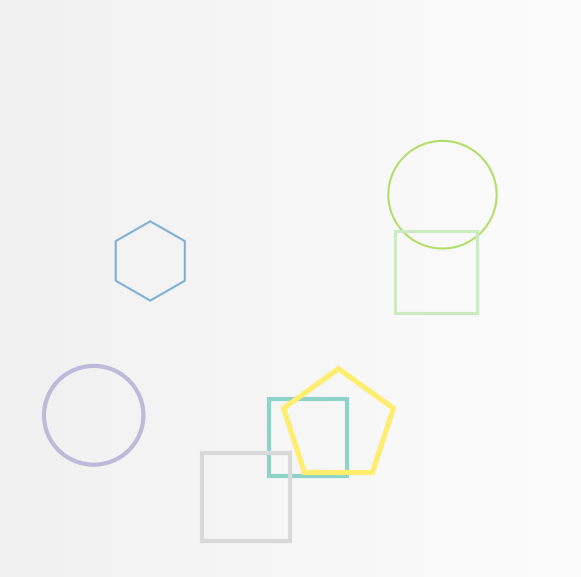[{"shape": "square", "thickness": 2, "radius": 0.33, "center": [0.53, 0.241]}, {"shape": "circle", "thickness": 2, "radius": 0.43, "center": [0.161, 0.28]}, {"shape": "hexagon", "thickness": 1, "radius": 0.34, "center": [0.259, 0.547]}, {"shape": "circle", "thickness": 1, "radius": 0.47, "center": [0.761, 0.662]}, {"shape": "square", "thickness": 2, "radius": 0.38, "center": [0.423, 0.138]}, {"shape": "square", "thickness": 1.5, "radius": 0.35, "center": [0.75, 0.528]}, {"shape": "pentagon", "thickness": 2.5, "radius": 0.5, "center": [0.582, 0.261]}]